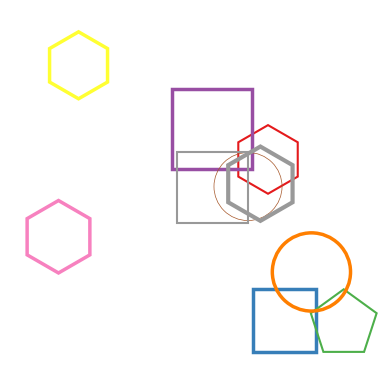[{"shape": "hexagon", "thickness": 1.5, "radius": 0.45, "center": [0.696, 0.586]}, {"shape": "square", "thickness": 2.5, "radius": 0.41, "center": [0.739, 0.168]}, {"shape": "pentagon", "thickness": 1.5, "radius": 0.45, "center": [0.893, 0.159]}, {"shape": "square", "thickness": 2.5, "radius": 0.52, "center": [0.55, 0.666]}, {"shape": "circle", "thickness": 2.5, "radius": 0.51, "center": [0.809, 0.294]}, {"shape": "hexagon", "thickness": 2.5, "radius": 0.43, "center": [0.204, 0.83]}, {"shape": "circle", "thickness": 0.5, "radius": 0.44, "center": [0.644, 0.516]}, {"shape": "hexagon", "thickness": 2.5, "radius": 0.47, "center": [0.152, 0.385]}, {"shape": "square", "thickness": 1.5, "radius": 0.46, "center": [0.552, 0.513]}, {"shape": "hexagon", "thickness": 3, "radius": 0.48, "center": [0.676, 0.523]}]